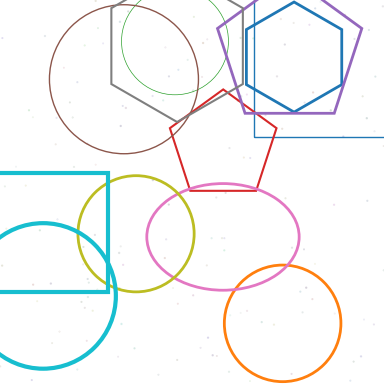[{"shape": "square", "thickness": 1, "radius": 0.94, "center": [0.848, 0.833]}, {"shape": "hexagon", "thickness": 2, "radius": 0.72, "center": [0.764, 0.852]}, {"shape": "circle", "thickness": 2, "radius": 0.76, "center": [0.734, 0.16]}, {"shape": "circle", "thickness": 0.5, "radius": 0.69, "center": [0.454, 0.893]}, {"shape": "pentagon", "thickness": 1.5, "radius": 0.73, "center": [0.58, 0.622]}, {"shape": "pentagon", "thickness": 2, "radius": 0.99, "center": [0.752, 0.865]}, {"shape": "circle", "thickness": 1, "radius": 0.97, "center": [0.322, 0.794]}, {"shape": "oval", "thickness": 2, "radius": 0.99, "center": [0.579, 0.385]}, {"shape": "hexagon", "thickness": 1.5, "radius": 0.99, "center": [0.46, 0.88]}, {"shape": "circle", "thickness": 2, "radius": 0.75, "center": [0.353, 0.393]}, {"shape": "square", "thickness": 3, "radius": 0.77, "center": [0.127, 0.396]}, {"shape": "circle", "thickness": 3, "radius": 0.95, "center": [0.112, 0.231]}]